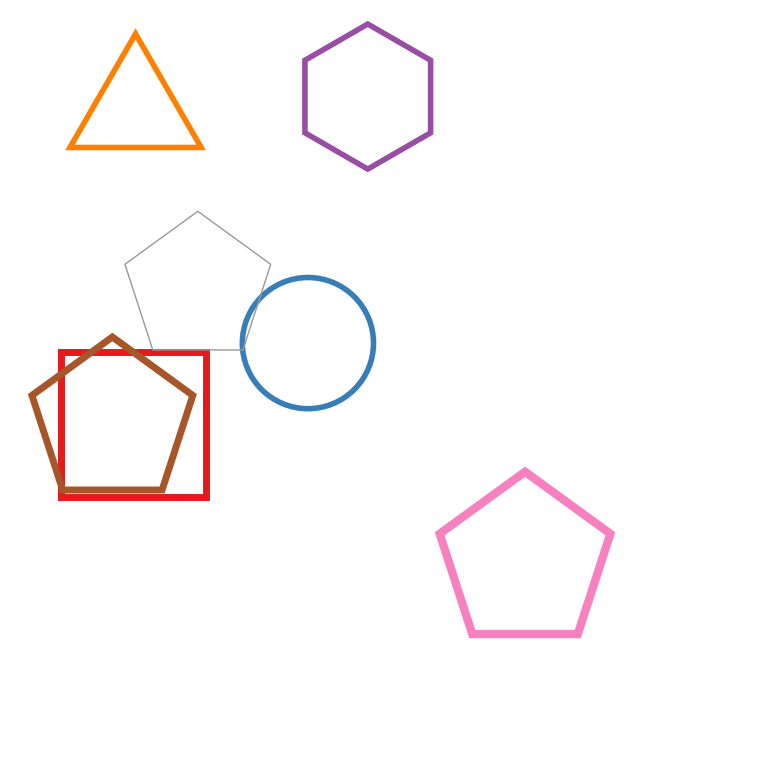[{"shape": "square", "thickness": 2.5, "radius": 0.47, "center": [0.173, 0.448]}, {"shape": "circle", "thickness": 2, "radius": 0.43, "center": [0.4, 0.554]}, {"shape": "hexagon", "thickness": 2, "radius": 0.47, "center": [0.478, 0.875]}, {"shape": "triangle", "thickness": 2, "radius": 0.49, "center": [0.176, 0.858]}, {"shape": "pentagon", "thickness": 2.5, "radius": 0.55, "center": [0.146, 0.453]}, {"shape": "pentagon", "thickness": 3, "radius": 0.58, "center": [0.682, 0.271]}, {"shape": "pentagon", "thickness": 0.5, "radius": 0.5, "center": [0.257, 0.626]}]